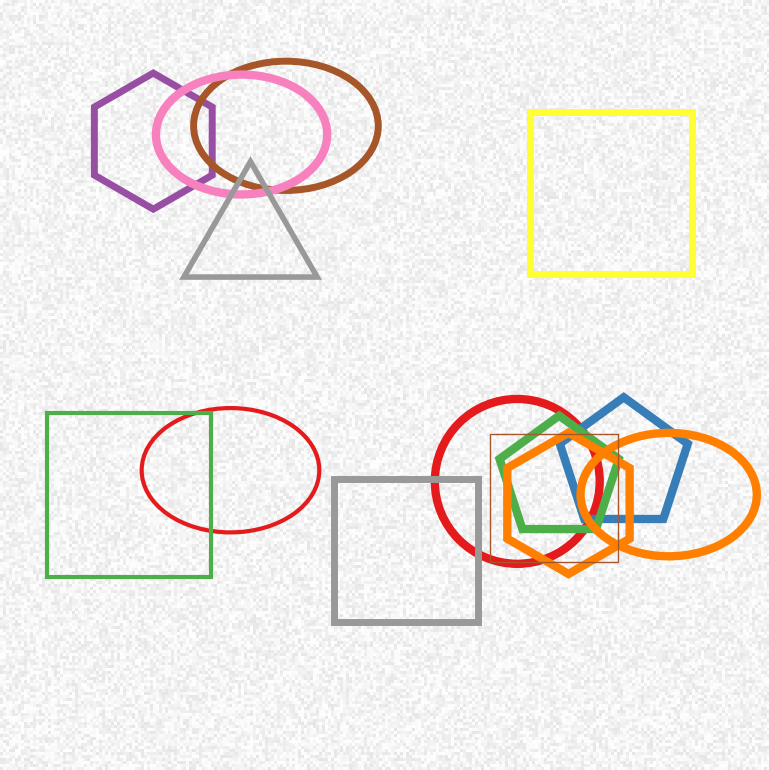[{"shape": "circle", "thickness": 3, "radius": 0.54, "center": [0.672, 0.375]}, {"shape": "oval", "thickness": 1.5, "radius": 0.58, "center": [0.299, 0.389]}, {"shape": "pentagon", "thickness": 3, "radius": 0.44, "center": [0.81, 0.397]}, {"shape": "square", "thickness": 1.5, "radius": 0.53, "center": [0.168, 0.357]}, {"shape": "pentagon", "thickness": 3, "radius": 0.41, "center": [0.726, 0.379]}, {"shape": "hexagon", "thickness": 2.5, "radius": 0.44, "center": [0.199, 0.817]}, {"shape": "oval", "thickness": 3, "radius": 0.57, "center": [0.868, 0.358]}, {"shape": "hexagon", "thickness": 3, "radius": 0.46, "center": [0.738, 0.346]}, {"shape": "square", "thickness": 2.5, "radius": 0.53, "center": [0.793, 0.749]}, {"shape": "square", "thickness": 0.5, "radius": 0.42, "center": [0.72, 0.353]}, {"shape": "oval", "thickness": 2.5, "radius": 0.6, "center": [0.371, 0.837]}, {"shape": "oval", "thickness": 3, "radius": 0.56, "center": [0.314, 0.825]}, {"shape": "triangle", "thickness": 2, "radius": 0.5, "center": [0.325, 0.69]}, {"shape": "square", "thickness": 2.5, "radius": 0.47, "center": [0.527, 0.285]}]